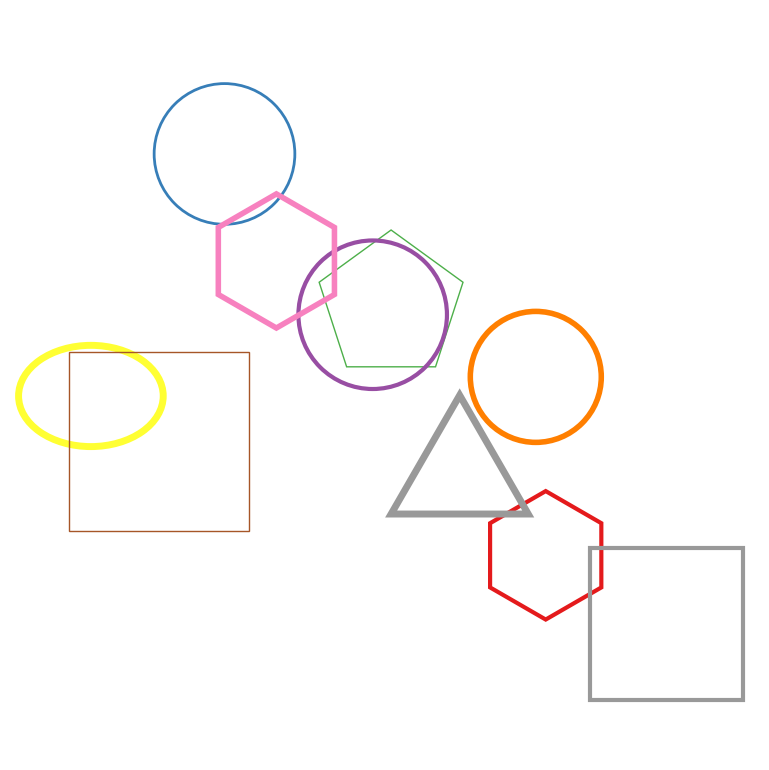[{"shape": "hexagon", "thickness": 1.5, "radius": 0.42, "center": [0.709, 0.279]}, {"shape": "circle", "thickness": 1, "radius": 0.46, "center": [0.292, 0.8]}, {"shape": "pentagon", "thickness": 0.5, "radius": 0.49, "center": [0.508, 0.603]}, {"shape": "circle", "thickness": 1.5, "radius": 0.48, "center": [0.484, 0.591]}, {"shape": "circle", "thickness": 2, "radius": 0.43, "center": [0.696, 0.511]}, {"shape": "oval", "thickness": 2.5, "radius": 0.47, "center": [0.118, 0.486]}, {"shape": "square", "thickness": 0.5, "radius": 0.58, "center": [0.207, 0.427]}, {"shape": "hexagon", "thickness": 2, "radius": 0.44, "center": [0.359, 0.661]}, {"shape": "triangle", "thickness": 2.5, "radius": 0.51, "center": [0.597, 0.384]}, {"shape": "square", "thickness": 1.5, "radius": 0.49, "center": [0.865, 0.19]}]